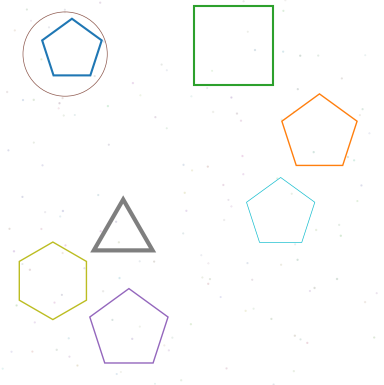[{"shape": "pentagon", "thickness": 1.5, "radius": 0.41, "center": [0.187, 0.87]}, {"shape": "pentagon", "thickness": 1, "radius": 0.51, "center": [0.83, 0.653]}, {"shape": "square", "thickness": 1.5, "radius": 0.51, "center": [0.606, 0.881]}, {"shape": "pentagon", "thickness": 1, "radius": 0.53, "center": [0.335, 0.144]}, {"shape": "circle", "thickness": 0.5, "radius": 0.55, "center": [0.169, 0.86]}, {"shape": "triangle", "thickness": 3, "radius": 0.44, "center": [0.32, 0.394]}, {"shape": "hexagon", "thickness": 1, "radius": 0.5, "center": [0.137, 0.271]}, {"shape": "pentagon", "thickness": 0.5, "radius": 0.47, "center": [0.729, 0.446]}]